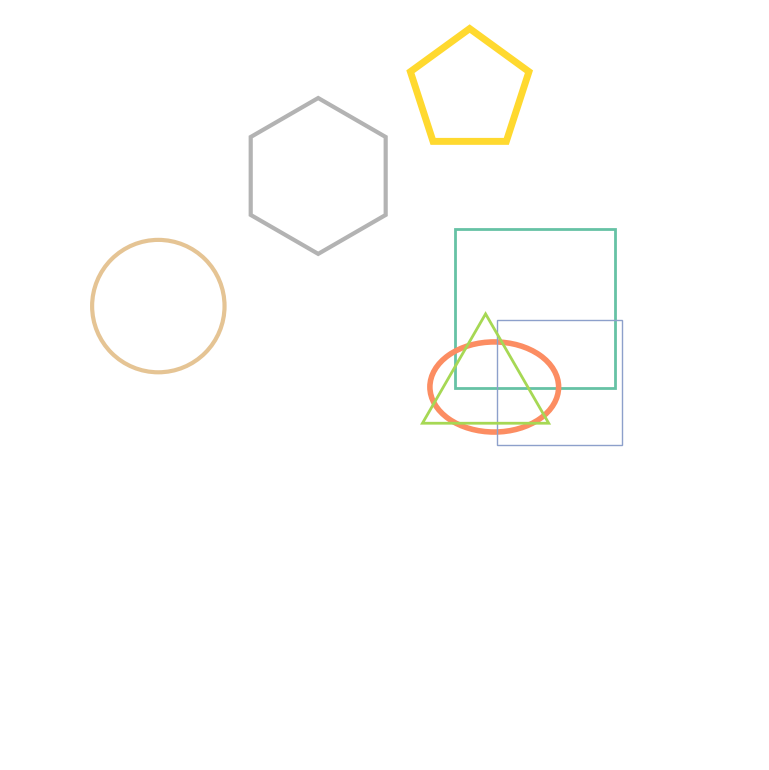[{"shape": "square", "thickness": 1, "radius": 0.52, "center": [0.695, 0.6]}, {"shape": "oval", "thickness": 2, "radius": 0.42, "center": [0.642, 0.497]}, {"shape": "square", "thickness": 0.5, "radius": 0.41, "center": [0.727, 0.503]}, {"shape": "triangle", "thickness": 1, "radius": 0.47, "center": [0.631, 0.498]}, {"shape": "pentagon", "thickness": 2.5, "radius": 0.4, "center": [0.61, 0.882]}, {"shape": "circle", "thickness": 1.5, "radius": 0.43, "center": [0.206, 0.602]}, {"shape": "hexagon", "thickness": 1.5, "radius": 0.51, "center": [0.413, 0.771]}]